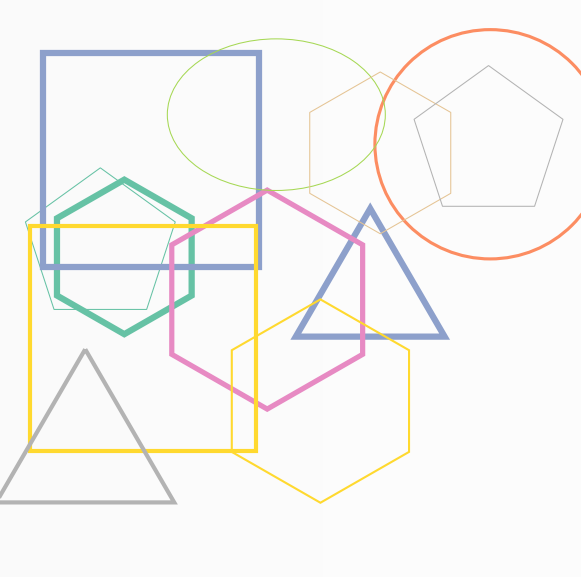[{"shape": "hexagon", "thickness": 3, "radius": 0.67, "center": [0.214, 0.554]}, {"shape": "pentagon", "thickness": 0.5, "radius": 0.68, "center": [0.173, 0.573]}, {"shape": "circle", "thickness": 1.5, "radius": 0.99, "center": [0.844, 0.749]}, {"shape": "square", "thickness": 3, "radius": 0.93, "center": [0.26, 0.722]}, {"shape": "triangle", "thickness": 3, "radius": 0.74, "center": [0.637, 0.49]}, {"shape": "hexagon", "thickness": 2.5, "radius": 0.95, "center": [0.46, 0.48]}, {"shape": "oval", "thickness": 0.5, "radius": 0.94, "center": [0.475, 0.801]}, {"shape": "square", "thickness": 2, "radius": 0.97, "center": [0.246, 0.412]}, {"shape": "hexagon", "thickness": 1, "radius": 0.88, "center": [0.551, 0.305]}, {"shape": "hexagon", "thickness": 0.5, "radius": 0.7, "center": [0.654, 0.734]}, {"shape": "triangle", "thickness": 2, "radius": 0.88, "center": [0.147, 0.218]}, {"shape": "pentagon", "thickness": 0.5, "radius": 0.67, "center": [0.84, 0.751]}]